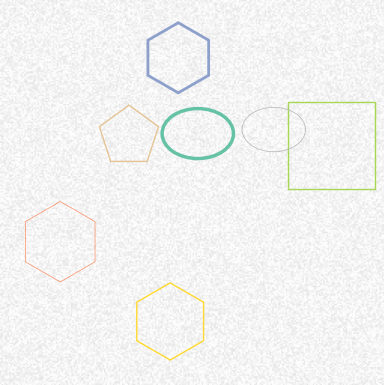[{"shape": "oval", "thickness": 2.5, "radius": 0.46, "center": [0.514, 0.653]}, {"shape": "hexagon", "thickness": 0.5, "radius": 0.52, "center": [0.156, 0.372]}, {"shape": "hexagon", "thickness": 2, "radius": 0.46, "center": [0.463, 0.85]}, {"shape": "square", "thickness": 1, "radius": 0.56, "center": [0.86, 0.623]}, {"shape": "hexagon", "thickness": 1, "radius": 0.5, "center": [0.442, 0.165]}, {"shape": "pentagon", "thickness": 1, "radius": 0.4, "center": [0.335, 0.646]}, {"shape": "oval", "thickness": 0.5, "radius": 0.41, "center": [0.711, 0.663]}]